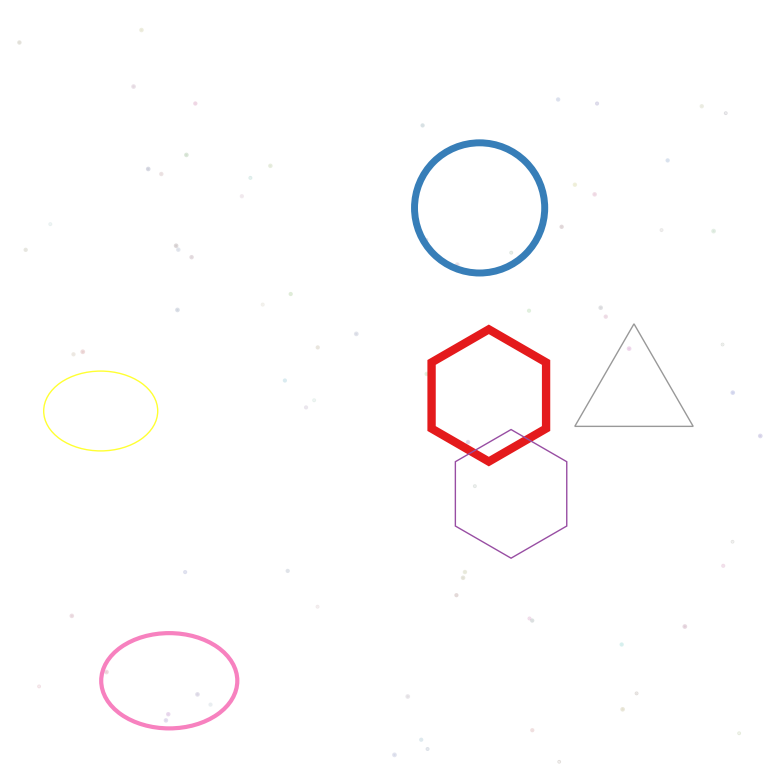[{"shape": "hexagon", "thickness": 3, "radius": 0.43, "center": [0.635, 0.486]}, {"shape": "circle", "thickness": 2.5, "radius": 0.42, "center": [0.623, 0.73]}, {"shape": "hexagon", "thickness": 0.5, "radius": 0.42, "center": [0.664, 0.359]}, {"shape": "oval", "thickness": 0.5, "radius": 0.37, "center": [0.131, 0.466]}, {"shape": "oval", "thickness": 1.5, "radius": 0.44, "center": [0.22, 0.116]}, {"shape": "triangle", "thickness": 0.5, "radius": 0.44, "center": [0.823, 0.491]}]